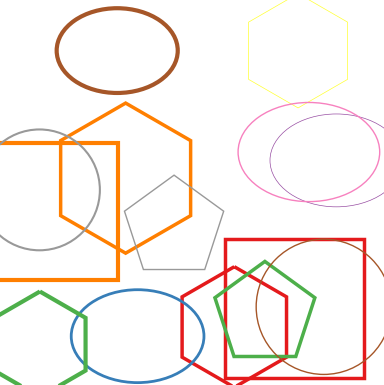[{"shape": "hexagon", "thickness": 2.5, "radius": 0.78, "center": [0.609, 0.151]}, {"shape": "square", "thickness": 2.5, "radius": 0.9, "center": [0.765, 0.198]}, {"shape": "oval", "thickness": 2, "radius": 0.86, "center": [0.357, 0.127]}, {"shape": "pentagon", "thickness": 2.5, "radius": 0.68, "center": [0.688, 0.184]}, {"shape": "hexagon", "thickness": 3, "radius": 0.68, "center": [0.104, 0.106]}, {"shape": "oval", "thickness": 0.5, "radius": 0.86, "center": [0.874, 0.583]}, {"shape": "hexagon", "thickness": 2.5, "radius": 0.97, "center": [0.326, 0.537]}, {"shape": "square", "thickness": 3, "radius": 0.89, "center": [0.128, 0.451]}, {"shape": "hexagon", "thickness": 0.5, "radius": 0.74, "center": [0.774, 0.868]}, {"shape": "oval", "thickness": 3, "radius": 0.79, "center": [0.304, 0.869]}, {"shape": "circle", "thickness": 1, "radius": 0.88, "center": [0.841, 0.203]}, {"shape": "oval", "thickness": 1, "radius": 0.92, "center": [0.802, 0.605]}, {"shape": "pentagon", "thickness": 1, "radius": 0.68, "center": [0.452, 0.41]}, {"shape": "circle", "thickness": 1.5, "radius": 0.78, "center": [0.102, 0.507]}]